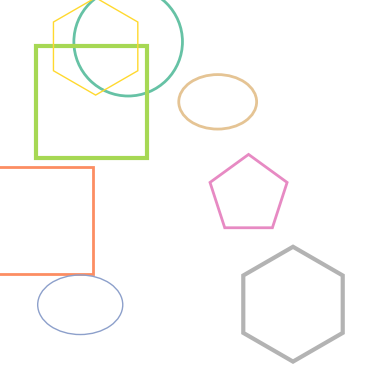[{"shape": "circle", "thickness": 2, "radius": 0.71, "center": [0.333, 0.892]}, {"shape": "square", "thickness": 2, "radius": 0.7, "center": [0.102, 0.428]}, {"shape": "oval", "thickness": 1, "radius": 0.55, "center": [0.208, 0.208]}, {"shape": "pentagon", "thickness": 2, "radius": 0.53, "center": [0.646, 0.494]}, {"shape": "square", "thickness": 3, "radius": 0.72, "center": [0.238, 0.735]}, {"shape": "hexagon", "thickness": 1, "radius": 0.63, "center": [0.248, 0.88]}, {"shape": "oval", "thickness": 2, "radius": 0.51, "center": [0.565, 0.736]}, {"shape": "hexagon", "thickness": 3, "radius": 0.75, "center": [0.761, 0.21]}]